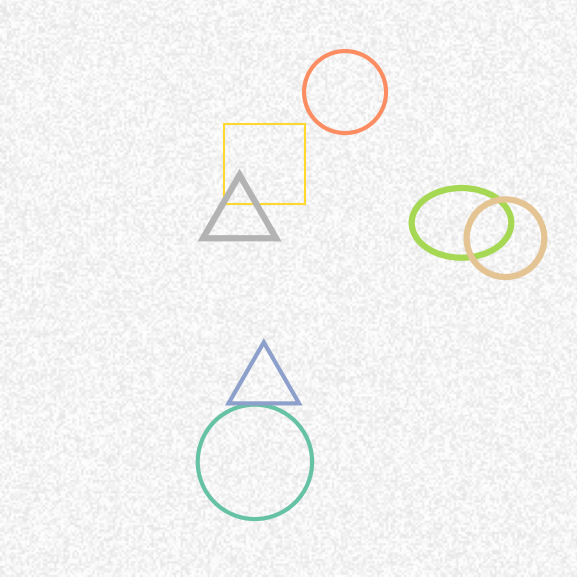[{"shape": "circle", "thickness": 2, "radius": 0.5, "center": [0.441, 0.199]}, {"shape": "circle", "thickness": 2, "radius": 0.35, "center": [0.598, 0.84]}, {"shape": "triangle", "thickness": 2, "radius": 0.35, "center": [0.457, 0.336]}, {"shape": "oval", "thickness": 3, "radius": 0.43, "center": [0.799, 0.613]}, {"shape": "square", "thickness": 1, "radius": 0.35, "center": [0.458, 0.715]}, {"shape": "circle", "thickness": 3, "radius": 0.34, "center": [0.875, 0.587]}, {"shape": "triangle", "thickness": 3, "radius": 0.37, "center": [0.415, 0.623]}]